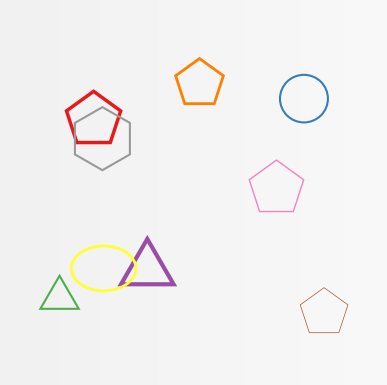[{"shape": "pentagon", "thickness": 2.5, "radius": 0.37, "center": [0.242, 0.689]}, {"shape": "circle", "thickness": 1.5, "radius": 0.31, "center": [0.784, 0.744]}, {"shape": "triangle", "thickness": 1.5, "radius": 0.29, "center": [0.154, 0.226]}, {"shape": "triangle", "thickness": 3, "radius": 0.39, "center": [0.38, 0.301]}, {"shape": "pentagon", "thickness": 2, "radius": 0.32, "center": [0.515, 0.783]}, {"shape": "oval", "thickness": 2, "radius": 0.42, "center": [0.267, 0.303]}, {"shape": "pentagon", "thickness": 0.5, "radius": 0.32, "center": [0.836, 0.188]}, {"shape": "pentagon", "thickness": 1, "radius": 0.37, "center": [0.713, 0.51]}, {"shape": "hexagon", "thickness": 1.5, "radius": 0.41, "center": [0.264, 0.64]}]